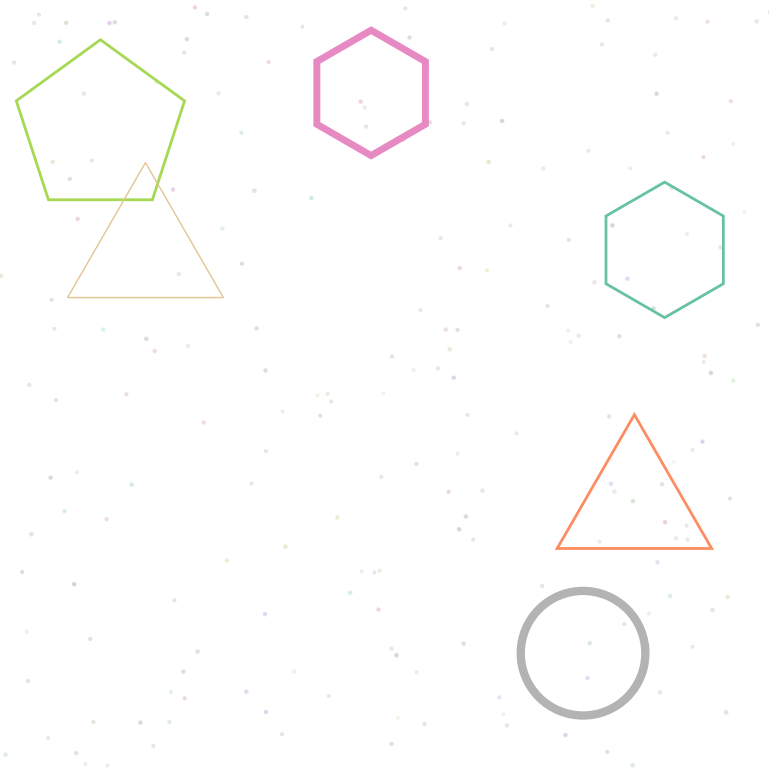[{"shape": "hexagon", "thickness": 1, "radius": 0.44, "center": [0.863, 0.675]}, {"shape": "triangle", "thickness": 1, "radius": 0.58, "center": [0.824, 0.346]}, {"shape": "hexagon", "thickness": 2.5, "radius": 0.41, "center": [0.482, 0.879]}, {"shape": "pentagon", "thickness": 1, "radius": 0.57, "center": [0.13, 0.834]}, {"shape": "triangle", "thickness": 0.5, "radius": 0.58, "center": [0.189, 0.672]}, {"shape": "circle", "thickness": 3, "radius": 0.4, "center": [0.757, 0.152]}]